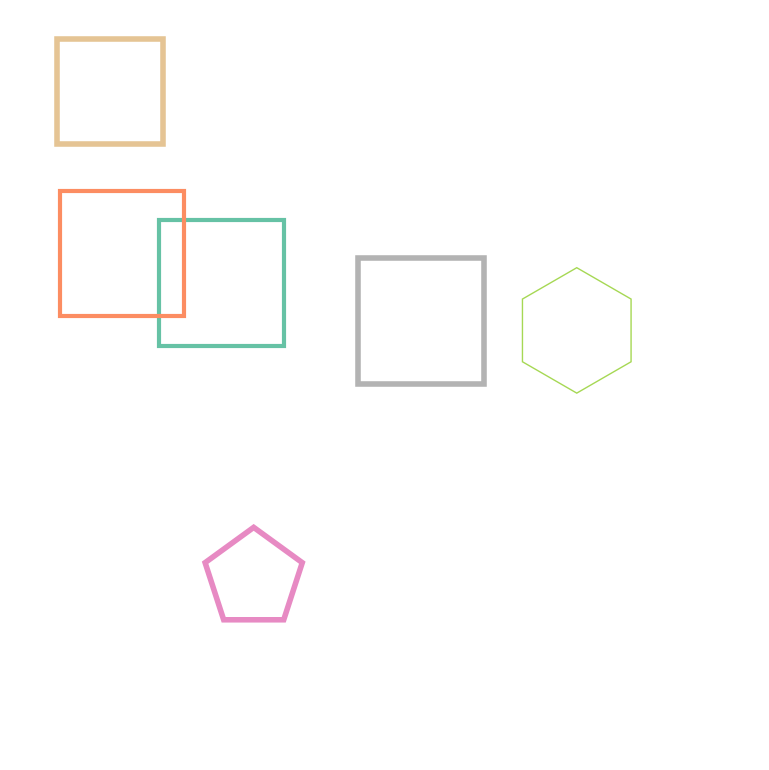[{"shape": "square", "thickness": 1.5, "radius": 0.41, "center": [0.288, 0.633]}, {"shape": "square", "thickness": 1.5, "radius": 0.4, "center": [0.158, 0.671]}, {"shape": "pentagon", "thickness": 2, "radius": 0.33, "center": [0.329, 0.249]}, {"shape": "hexagon", "thickness": 0.5, "radius": 0.41, "center": [0.749, 0.571]}, {"shape": "square", "thickness": 2, "radius": 0.34, "center": [0.142, 0.881]}, {"shape": "square", "thickness": 2, "radius": 0.41, "center": [0.547, 0.583]}]